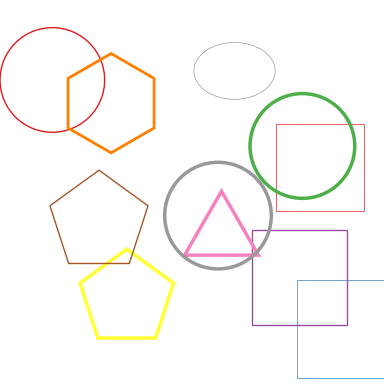[{"shape": "square", "thickness": 0.5, "radius": 0.57, "center": [0.831, 0.565]}, {"shape": "circle", "thickness": 1, "radius": 0.68, "center": [0.136, 0.792]}, {"shape": "square", "thickness": 0.5, "radius": 0.64, "center": [0.899, 0.146]}, {"shape": "circle", "thickness": 2.5, "radius": 0.68, "center": [0.785, 0.621]}, {"shape": "square", "thickness": 1, "radius": 0.62, "center": [0.779, 0.28]}, {"shape": "hexagon", "thickness": 2, "radius": 0.64, "center": [0.289, 0.732]}, {"shape": "pentagon", "thickness": 2.5, "radius": 0.64, "center": [0.329, 0.225]}, {"shape": "pentagon", "thickness": 1, "radius": 0.67, "center": [0.257, 0.424]}, {"shape": "triangle", "thickness": 2.5, "radius": 0.55, "center": [0.575, 0.393]}, {"shape": "circle", "thickness": 2.5, "radius": 0.69, "center": [0.566, 0.44]}, {"shape": "oval", "thickness": 0.5, "radius": 0.53, "center": [0.609, 0.816]}]